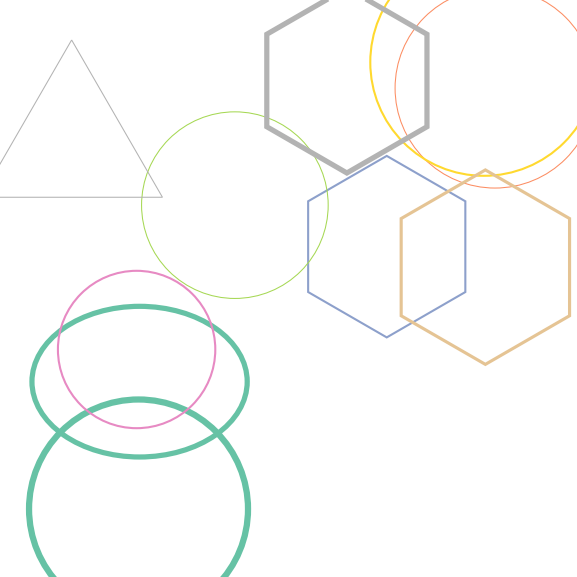[{"shape": "oval", "thickness": 2.5, "radius": 0.93, "center": [0.242, 0.338]}, {"shape": "circle", "thickness": 3, "radius": 0.95, "center": [0.24, 0.118]}, {"shape": "circle", "thickness": 0.5, "radius": 0.87, "center": [0.857, 0.847]}, {"shape": "hexagon", "thickness": 1, "radius": 0.79, "center": [0.67, 0.572]}, {"shape": "circle", "thickness": 1, "radius": 0.68, "center": [0.237, 0.394]}, {"shape": "circle", "thickness": 0.5, "radius": 0.81, "center": [0.407, 0.644]}, {"shape": "circle", "thickness": 1, "radius": 0.98, "center": [0.838, 0.891]}, {"shape": "hexagon", "thickness": 1.5, "radius": 0.84, "center": [0.84, 0.537]}, {"shape": "hexagon", "thickness": 2.5, "radius": 0.8, "center": [0.601, 0.86]}, {"shape": "triangle", "thickness": 0.5, "radius": 0.91, "center": [0.124, 0.748]}]